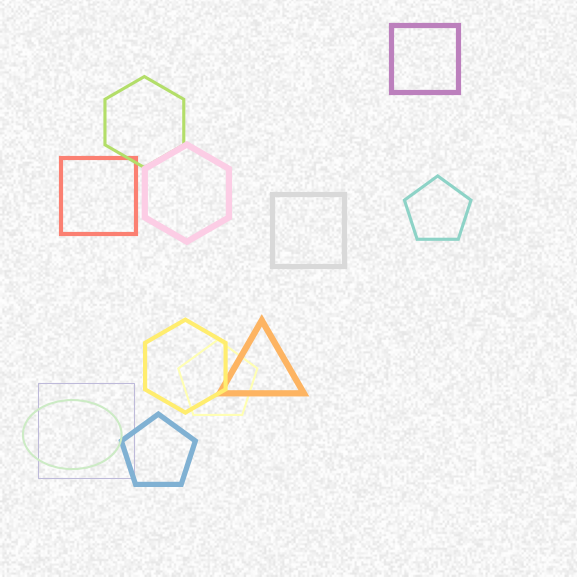[{"shape": "pentagon", "thickness": 1.5, "radius": 0.3, "center": [0.758, 0.634]}, {"shape": "pentagon", "thickness": 1, "radius": 0.36, "center": [0.377, 0.339]}, {"shape": "square", "thickness": 0.5, "radius": 0.41, "center": [0.149, 0.254]}, {"shape": "square", "thickness": 2, "radius": 0.33, "center": [0.171, 0.66]}, {"shape": "pentagon", "thickness": 2.5, "radius": 0.34, "center": [0.274, 0.215]}, {"shape": "triangle", "thickness": 3, "radius": 0.42, "center": [0.453, 0.36]}, {"shape": "hexagon", "thickness": 1.5, "radius": 0.39, "center": [0.25, 0.788]}, {"shape": "hexagon", "thickness": 3, "radius": 0.42, "center": [0.324, 0.665]}, {"shape": "square", "thickness": 2.5, "radius": 0.31, "center": [0.533, 0.601]}, {"shape": "square", "thickness": 2.5, "radius": 0.29, "center": [0.735, 0.899]}, {"shape": "oval", "thickness": 1, "radius": 0.43, "center": [0.125, 0.247]}, {"shape": "hexagon", "thickness": 2, "radius": 0.4, "center": [0.321, 0.365]}]